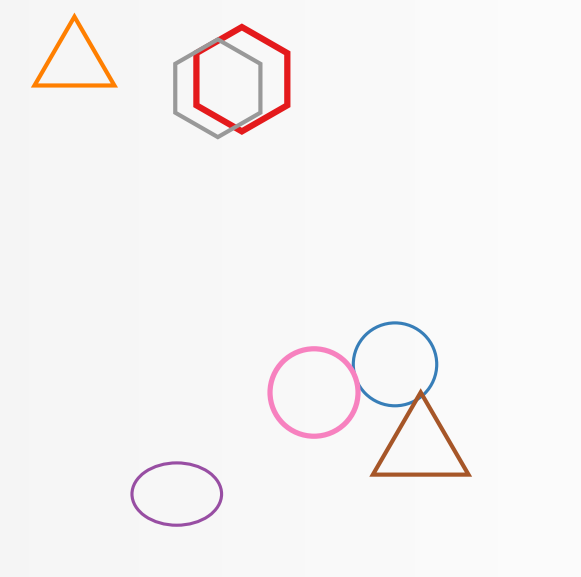[{"shape": "hexagon", "thickness": 3, "radius": 0.45, "center": [0.416, 0.862]}, {"shape": "circle", "thickness": 1.5, "radius": 0.36, "center": [0.68, 0.368]}, {"shape": "oval", "thickness": 1.5, "radius": 0.39, "center": [0.304, 0.144]}, {"shape": "triangle", "thickness": 2, "radius": 0.4, "center": [0.128, 0.891]}, {"shape": "triangle", "thickness": 2, "radius": 0.47, "center": [0.724, 0.225]}, {"shape": "circle", "thickness": 2.5, "radius": 0.38, "center": [0.54, 0.319]}, {"shape": "hexagon", "thickness": 2, "radius": 0.42, "center": [0.375, 0.846]}]